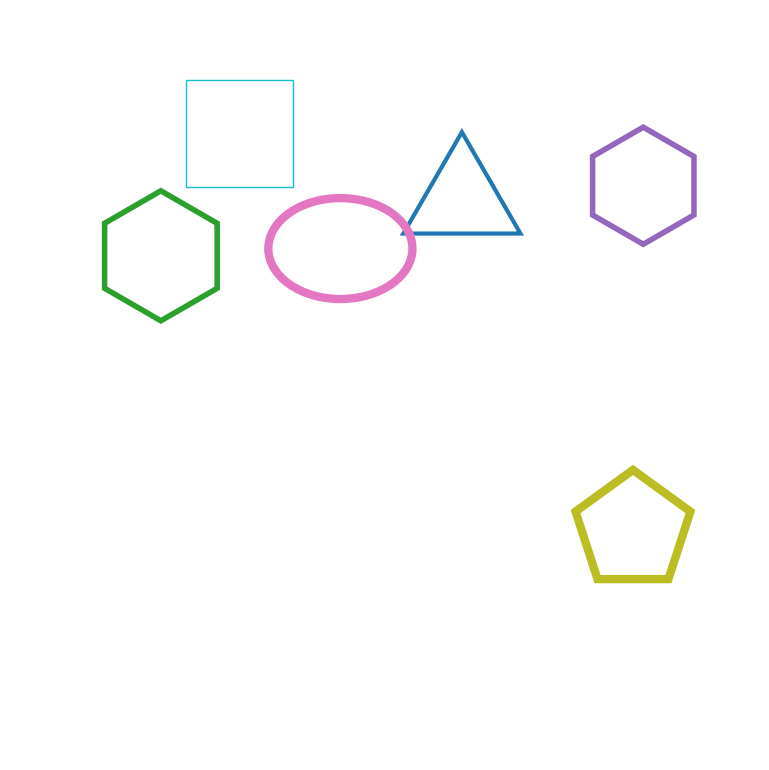[{"shape": "triangle", "thickness": 1.5, "radius": 0.44, "center": [0.6, 0.741]}, {"shape": "hexagon", "thickness": 2, "radius": 0.42, "center": [0.209, 0.668]}, {"shape": "hexagon", "thickness": 2, "radius": 0.38, "center": [0.835, 0.759]}, {"shape": "oval", "thickness": 3, "radius": 0.47, "center": [0.442, 0.677]}, {"shape": "pentagon", "thickness": 3, "radius": 0.39, "center": [0.822, 0.311]}, {"shape": "square", "thickness": 0.5, "radius": 0.35, "center": [0.311, 0.827]}]